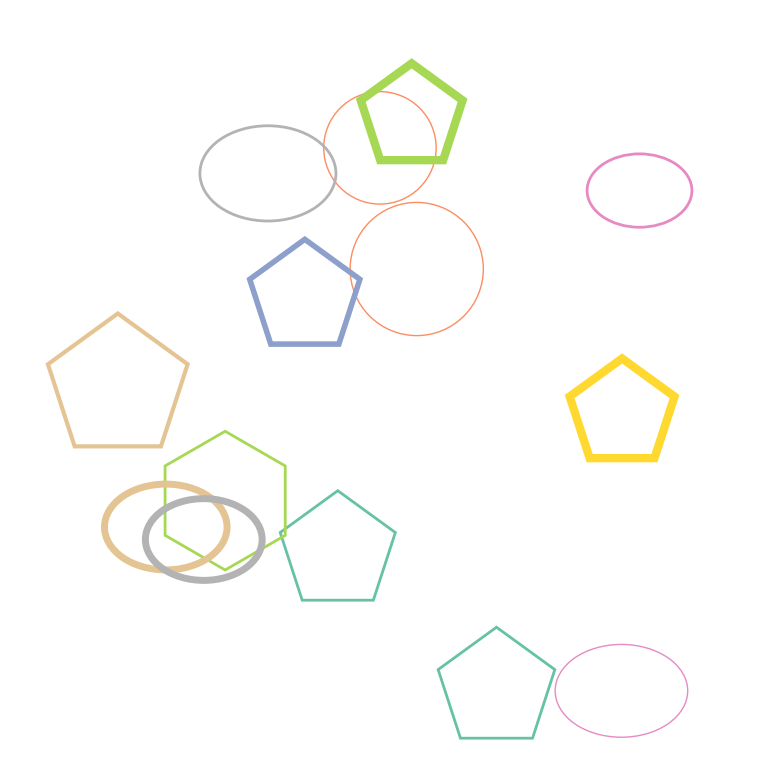[{"shape": "pentagon", "thickness": 1, "radius": 0.4, "center": [0.645, 0.106]}, {"shape": "pentagon", "thickness": 1, "radius": 0.39, "center": [0.439, 0.284]}, {"shape": "circle", "thickness": 0.5, "radius": 0.37, "center": [0.493, 0.808]}, {"shape": "circle", "thickness": 0.5, "radius": 0.43, "center": [0.541, 0.651]}, {"shape": "pentagon", "thickness": 2, "radius": 0.38, "center": [0.396, 0.614]}, {"shape": "oval", "thickness": 1, "radius": 0.34, "center": [0.831, 0.753]}, {"shape": "oval", "thickness": 0.5, "radius": 0.43, "center": [0.807, 0.103]}, {"shape": "hexagon", "thickness": 1, "radius": 0.45, "center": [0.292, 0.35]}, {"shape": "pentagon", "thickness": 3, "radius": 0.35, "center": [0.535, 0.848]}, {"shape": "pentagon", "thickness": 3, "radius": 0.36, "center": [0.808, 0.463]}, {"shape": "pentagon", "thickness": 1.5, "radius": 0.48, "center": [0.153, 0.497]}, {"shape": "oval", "thickness": 2.5, "radius": 0.4, "center": [0.215, 0.316]}, {"shape": "oval", "thickness": 2.5, "radius": 0.38, "center": [0.265, 0.299]}, {"shape": "oval", "thickness": 1, "radius": 0.44, "center": [0.348, 0.775]}]